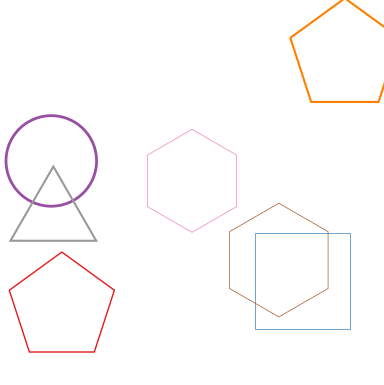[{"shape": "pentagon", "thickness": 1, "radius": 0.72, "center": [0.161, 0.202]}, {"shape": "square", "thickness": 0.5, "radius": 0.62, "center": [0.787, 0.27]}, {"shape": "circle", "thickness": 2, "radius": 0.59, "center": [0.133, 0.582]}, {"shape": "pentagon", "thickness": 1.5, "radius": 0.74, "center": [0.896, 0.856]}, {"shape": "hexagon", "thickness": 0.5, "radius": 0.74, "center": [0.724, 0.324]}, {"shape": "hexagon", "thickness": 0.5, "radius": 0.67, "center": [0.499, 0.53]}, {"shape": "triangle", "thickness": 1.5, "radius": 0.64, "center": [0.139, 0.439]}]